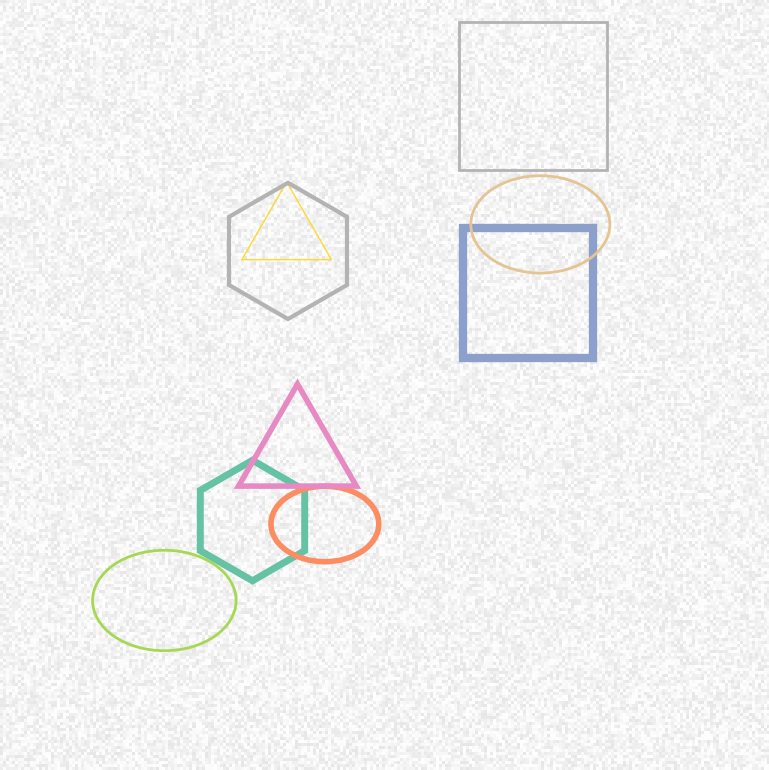[{"shape": "hexagon", "thickness": 2.5, "radius": 0.39, "center": [0.328, 0.324]}, {"shape": "oval", "thickness": 2, "radius": 0.35, "center": [0.422, 0.32]}, {"shape": "square", "thickness": 3, "radius": 0.42, "center": [0.686, 0.62]}, {"shape": "triangle", "thickness": 2, "radius": 0.44, "center": [0.386, 0.413]}, {"shape": "oval", "thickness": 1, "radius": 0.47, "center": [0.213, 0.22]}, {"shape": "triangle", "thickness": 0.5, "radius": 0.34, "center": [0.372, 0.696]}, {"shape": "oval", "thickness": 1, "radius": 0.45, "center": [0.702, 0.709]}, {"shape": "hexagon", "thickness": 1.5, "radius": 0.44, "center": [0.374, 0.674]}, {"shape": "square", "thickness": 1, "radius": 0.48, "center": [0.693, 0.875]}]